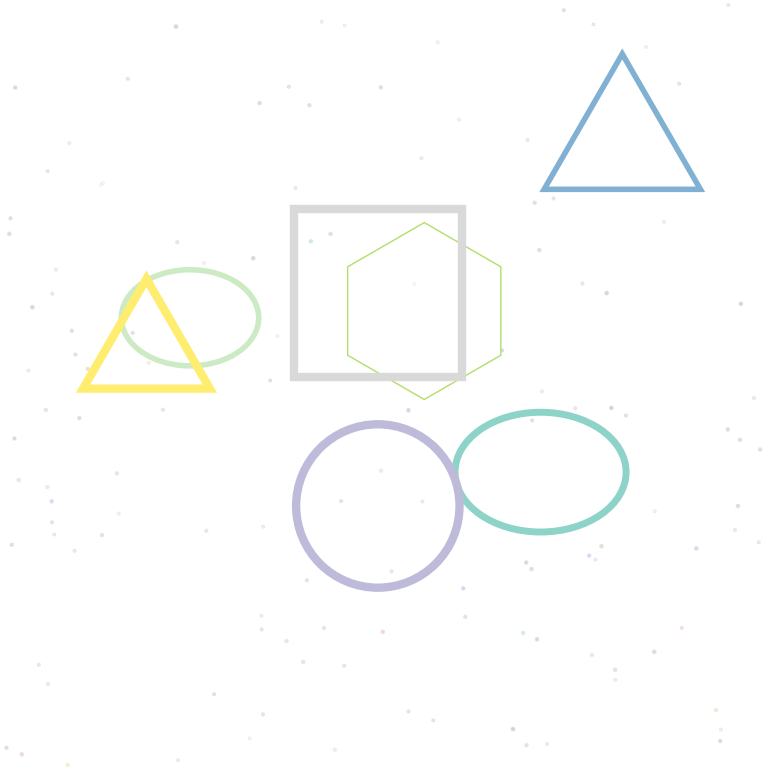[{"shape": "oval", "thickness": 2.5, "radius": 0.56, "center": [0.702, 0.387]}, {"shape": "circle", "thickness": 3, "radius": 0.53, "center": [0.491, 0.343]}, {"shape": "triangle", "thickness": 2, "radius": 0.59, "center": [0.808, 0.813]}, {"shape": "hexagon", "thickness": 0.5, "radius": 0.57, "center": [0.551, 0.596]}, {"shape": "square", "thickness": 3, "radius": 0.55, "center": [0.491, 0.619]}, {"shape": "oval", "thickness": 2, "radius": 0.45, "center": [0.247, 0.587]}, {"shape": "triangle", "thickness": 3, "radius": 0.48, "center": [0.19, 0.543]}]